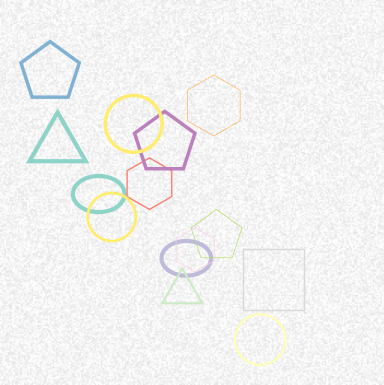[{"shape": "triangle", "thickness": 3, "radius": 0.42, "center": [0.15, 0.623]}, {"shape": "oval", "thickness": 3, "radius": 0.34, "center": [0.257, 0.496]}, {"shape": "circle", "thickness": 1.5, "radius": 0.33, "center": [0.676, 0.118]}, {"shape": "oval", "thickness": 3, "radius": 0.32, "center": [0.484, 0.329]}, {"shape": "hexagon", "thickness": 1, "radius": 0.33, "center": [0.388, 0.523]}, {"shape": "pentagon", "thickness": 2.5, "radius": 0.4, "center": [0.13, 0.812]}, {"shape": "hexagon", "thickness": 0.5, "radius": 0.4, "center": [0.555, 0.726]}, {"shape": "pentagon", "thickness": 0.5, "radius": 0.35, "center": [0.563, 0.387]}, {"shape": "hexagon", "thickness": 0.5, "radius": 0.29, "center": [0.507, 0.351]}, {"shape": "square", "thickness": 1, "radius": 0.4, "center": [0.711, 0.274]}, {"shape": "pentagon", "thickness": 2.5, "radius": 0.41, "center": [0.428, 0.628]}, {"shape": "triangle", "thickness": 1.5, "radius": 0.3, "center": [0.473, 0.242]}, {"shape": "circle", "thickness": 2.5, "radius": 0.37, "center": [0.347, 0.678]}, {"shape": "circle", "thickness": 2, "radius": 0.31, "center": [0.29, 0.436]}]